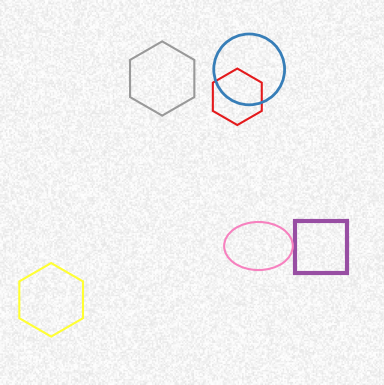[{"shape": "hexagon", "thickness": 1.5, "radius": 0.37, "center": [0.616, 0.749]}, {"shape": "circle", "thickness": 2, "radius": 0.46, "center": [0.647, 0.82]}, {"shape": "square", "thickness": 3, "radius": 0.34, "center": [0.834, 0.358]}, {"shape": "hexagon", "thickness": 1.5, "radius": 0.48, "center": [0.133, 0.221]}, {"shape": "oval", "thickness": 1.5, "radius": 0.45, "center": [0.671, 0.361]}, {"shape": "hexagon", "thickness": 1.5, "radius": 0.48, "center": [0.421, 0.796]}]